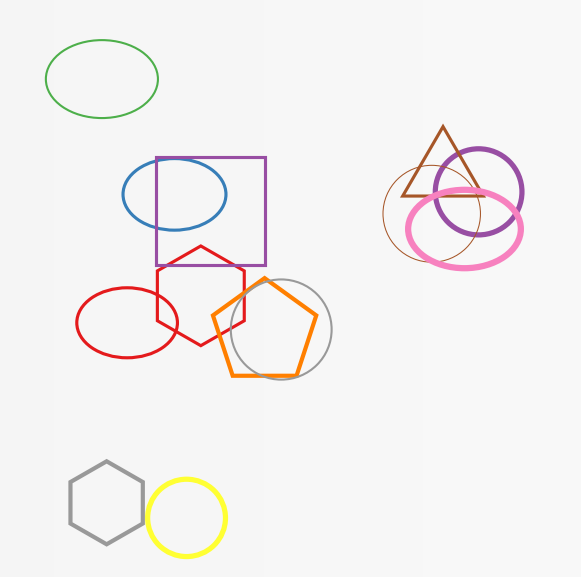[{"shape": "hexagon", "thickness": 1.5, "radius": 0.43, "center": [0.345, 0.487]}, {"shape": "oval", "thickness": 1.5, "radius": 0.43, "center": [0.219, 0.44]}, {"shape": "oval", "thickness": 1.5, "radius": 0.44, "center": [0.3, 0.663]}, {"shape": "oval", "thickness": 1, "radius": 0.48, "center": [0.175, 0.862]}, {"shape": "circle", "thickness": 2.5, "radius": 0.37, "center": [0.823, 0.667]}, {"shape": "square", "thickness": 1.5, "radius": 0.47, "center": [0.362, 0.634]}, {"shape": "pentagon", "thickness": 2, "radius": 0.47, "center": [0.455, 0.424]}, {"shape": "circle", "thickness": 2.5, "radius": 0.33, "center": [0.321, 0.102]}, {"shape": "circle", "thickness": 0.5, "radius": 0.42, "center": [0.743, 0.629]}, {"shape": "triangle", "thickness": 1.5, "radius": 0.4, "center": [0.762, 0.7]}, {"shape": "oval", "thickness": 3, "radius": 0.48, "center": [0.799, 0.603]}, {"shape": "circle", "thickness": 1, "radius": 0.43, "center": [0.484, 0.429]}, {"shape": "hexagon", "thickness": 2, "radius": 0.36, "center": [0.183, 0.129]}]